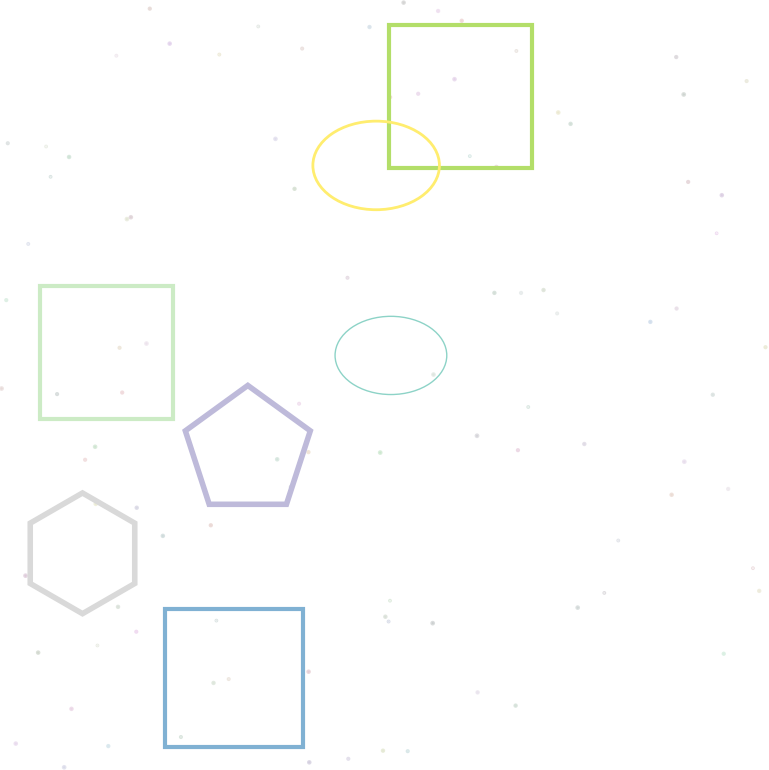[{"shape": "oval", "thickness": 0.5, "radius": 0.36, "center": [0.508, 0.538]}, {"shape": "pentagon", "thickness": 2, "radius": 0.43, "center": [0.322, 0.414]}, {"shape": "square", "thickness": 1.5, "radius": 0.45, "center": [0.304, 0.12]}, {"shape": "square", "thickness": 1.5, "radius": 0.46, "center": [0.598, 0.875]}, {"shape": "hexagon", "thickness": 2, "radius": 0.39, "center": [0.107, 0.281]}, {"shape": "square", "thickness": 1.5, "radius": 0.43, "center": [0.139, 0.542]}, {"shape": "oval", "thickness": 1, "radius": 0.41, "center": [0.489, 0.785]}]